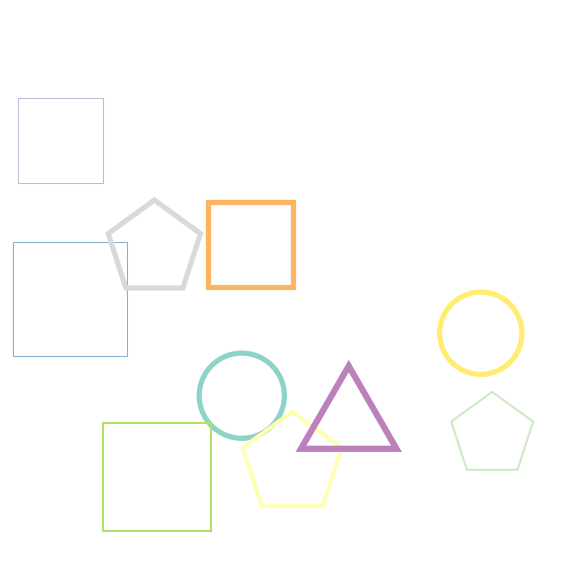[{"shape": "circle", "thickness": 2.5, "radius": 0.37, "center": [0.419, 0.314]}, {"shape": "pentagon", "thickness": 2, "radius": 0.45, "center": [0.506, 0.196]}, {"shape": "square", "thickness": 0.5, "radius": 0.37, "center": [0.105, 0.756]}, {"shape": "square", "thickness": 0.5, "radius": 0.49, "center": [0.121, 0.481]}, {"shape": "square", "thickness": 2.5, "radius": 0.37, "center": [0.434, 0.575]}, {"shape": "square", "thickness": 1, "radius": 0.47, "center": [0.272, 0.173]}, {"shape": "pentagon", "thickness": 2.5, "radius": 0.42, "center": [0.267, 0.569]}, {"shape": "triangle", "thickness": 3, "radius": 0.48, "center": [0.604, 0.27]}, {"shape": "pentagon", "thickness": 1, "radius": 0.37, "center": [0.852, 0.246]}, {"shape": "circle", "thickness": 2.5, "radius": 0.36, "center": [0.833, 0.422]}]